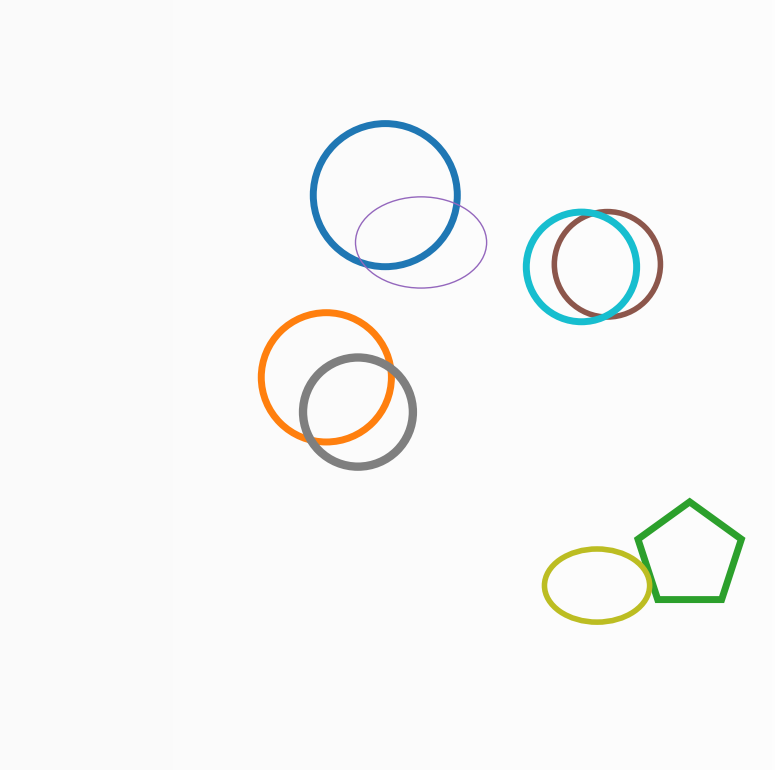[{"shape": "circle", "thickness": 2.5, "radius": 0.46, "center": [0.497, 0.747]}, {"shape": "circle", "thickness": 2.5, "radius": 0.42, "center": [0.421, 0.51]}, {"shape": "pentagon", "thickness": 2.5, "radius": 0.35, "center": [0.89, 0.278]}, {"shape": "oval", "thickness": 0.5, "radius": 0.42, "center": [0.543, 0.685]}, {"shape": "circle", "thickness": 2, "radius": 0.34, "center": [0.784, 0.657]}, {"shape": "circle", "thickness": 3, "radius": 0.35, "center": [0.462, 0.465]}, {"shape": "oval", "thickness": 2, "radius": 0.34, "center": [0.77, 0.24]}, {"shape": "circle", "thickness": 2.5, "radius": 0.36, "center": [0.75, 0.653]}]